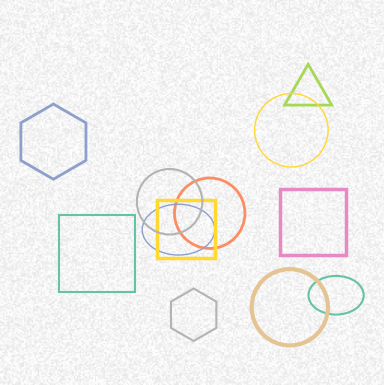[{"shape": "oval", "thickness": 1.5, "radius": 0.36, "center": [0.873, 0.233]}, {"shape": "square", "thickness": 1.5, "radius": 0.49, "center": [0.253, 0.342]}, {"shape": "circle", "thickness": 2, "radius": 0.46, "center": [0.545, 0.446]}, {"shape": "oval", "thickness": 1, "radius": 0.47, "center": [0.464, 0.404]}, {"shape": "hexagon", "thickness": 2, "radius": 0.49, "center": [0.139, 0.632]}, {"shape": "square", "thickness": 2.5, "radius": 0.43, "center": [0.813, 0.423]}, {"shape": "triangle", "thickness": 2, "radius": 0.35, "center": [0.8, 0.762]}, {"shape": "square", "thickness": 2.5, "radius": 0.38, "center": [0.484, 0.405]}, {"shape": "circle", "thickness": 1, "radius": 0.48, "center": [0.757, 0.662]}, {"shape": "circle", "thickness": 3, "radius": 0.5, "center": [0.753, 0.202]}, {"shape": "circle", "thickness": 1.5, "radius": 0.43, "center": [0.441, 0.476]}, {"shape": "hexagon", "thickness": 1.5, "radius": 0.34, "center": [0.503, 0.182]}]